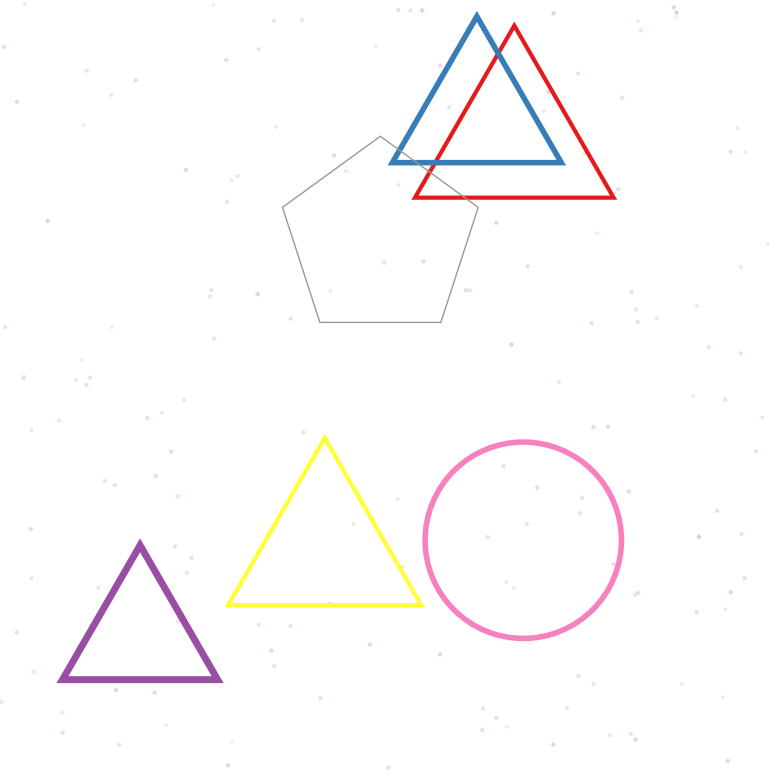[{"shape": "triangle", "thickness": 1.5, "radius": 0.74, "center": [0.668, 0.818]}, {"shape": "triangle", "thickness": 2, "radius": 0.63, "center": [0.619, 0.852]}, {"shape": "triangle", "thickness": 2.5, "radius": 0.58, "center": [0.182, 0.176]}, {"shape": "triangle", "thickness": 1.5, "radius": 0.72, "center": [0.422, 0.286]}, {"shape": "circle", "thickness": 2, "radius": 0.64, "center": [0.68, 0.298]}, {"shape": "pentagon", "thickness": 0.5, "radius": 0.67, "center": [0.494, 0.689]}]